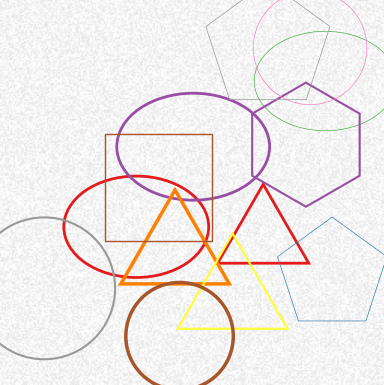[{"shape": "oval", "thickness": 2, "radius": 0.94, "center": [0.354, 0.411]}, {"shape": "triangle", "thickness": 2, "radius": 0.68, "center": [0.684, 0.385]}, {"shape": "pentagon", "thickness": 0.5, "radius": 0.75, "center": [0.863, 0.287]}, {"shape": "oval", "thickness": 0.5, "radius": 0.92, "center": [0.845, 0.79]}, {"shape": "oval", "thickness": 2, "radius": 0.99, "center": [0.502, 0.619]}, {"shape": "hexagon", "thickness": 1.5, "radius": 0.81, "center": [0.795, 0.624]}, {"shape": "triangle", "thickness": 2.5, "radius": 0.81, "center": [0.455, 0.344]}, {"shape": "triangle", "thickness": 1.5, "radius": 0.82, "center": [0.604, 0.228]}, {"shape": "square", "thickness": 1, "radius": 0.69, "center": [0.412, 0.513]}, {"shape": "circle", "thickness": 2.5, "radius": 0.7, "center": [0.466, 0.127]}, {"shape": "circle", "thickness": 0.5, "radius": 0.74, "center": [0.805, 0.876]}, {"shape": "pentagon", "thickness": 0.5, "radius": 0.85, "center": [0.696, 0.879]}, {"shape": "circle", "thickness": 1.5, "radius": 0.92, "center": [0.115, 0.251]}]